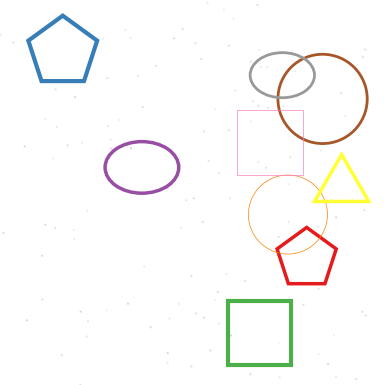[{"shape": "pentagon", "thickness": 2.5, "radius": 0.4, "center": [0.797, 0.328]}, {"shape": "pentagon", "thickness": 3, "radius": 0.47, "center": [0.163, 0.865]}, {"shape": "square", "thickness": 3, "radius": 0.41, "center": [0.675, 0.135]}, {"shape": "oval", "thickness": 2.5, "radius": 0.48, "center": [0.369, 0.565]}, {"shape": "circle", "thickness": 0.5, "radius": 0.51, "center": [0.748, 0.443]}, {"shape": "triangle", "thickness": 2.5, "radius": 0.41, "center": [0.887, 0.517]}, {"shape": "circle", "thickness": 2, "radius": 0.58, "center": [0.838, 0.743]}, {"shape": "square", "thickness": 0.5, "radius": 0.43, "center": [0.701, 0.63]}, {"shape": "oval", "thickness": 2, "radius": 0.42, "center": [0.733, 0.805]}]